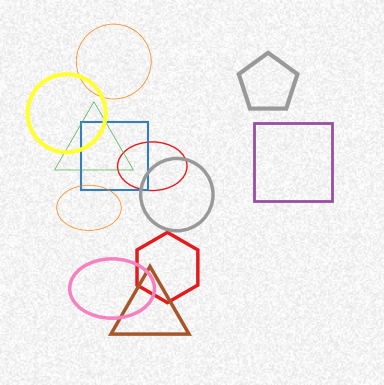[{"shape": "hexagon", "thickness": 2.5, "radius": 0.46, "center": [0.435, 0.305]}, {"shape": "oval", "thickness": 1, "radius": 0.45, "center": [0.396, 0.568]}, {"shape": "square", "thickness": 1.5, "radius": 0.44, "center": [0.298, 0.595]}, {"shape": "triangle", "thickness": 0.5, "radius": 0.59, "center": [0.244, 0.618]}, {"shape": "square", "thickness": 2, "radius": 0.51, "center": [0.76, 0.579]}, {"shape": "oval", "thickness": 0.5, "radius": 0.42, "center": [0.231, 0.46]}, {"shape": "circle", "thickness": 0.5, "radius": 0.49, "center": [0.295, 0.84]}, {"shape": "circle", "thickness": 3, "radius": 0.51, "center": [0.173, 0.706]}, {"shape": "triangle", "thickness": 2.5, "radius": 0.59, "center": [0.39, 0.191]}, {"shape": "oval", "thickness": 2.5, "radius": 0.55, "center": [0.291, 0.251]}, {"shape": "circle", "thickness": 2.5, "radius": 0.47, "center": [0.459, 0.495]}, {"shape": "pentagon", "thickness": 3, "radius": 0.4, "center": [0.696, 0.783]}]